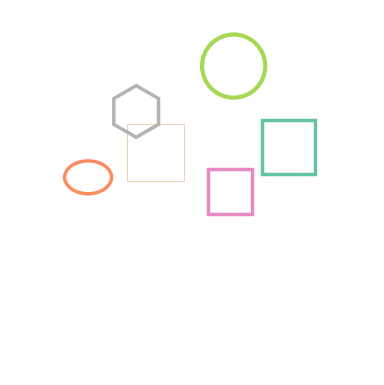[{"shape": "square", "thickness": 2.5, "radius": 0.35, "center": [0.749, 0.618]}, {"shape": "oval", "thickness": 2.5, "radius": 0.3, "center": [0.229, 0.539]}, {"shape": "square", "thickness": 2.5, "radius": 0.29, "center": [0.597, 0.502]}, {"shape": "circle", "thickness": 3, "radius": 0.41, "center": [0.607, 0.828]}, {"shape": "square", "thickness": 0.5, "radius": 0.36, "center": [0.404, 0.604]}, {"shape": "hexagon", "thickness": 2.5, "radius": 0.34, "center": [0.354, 0.71]}]